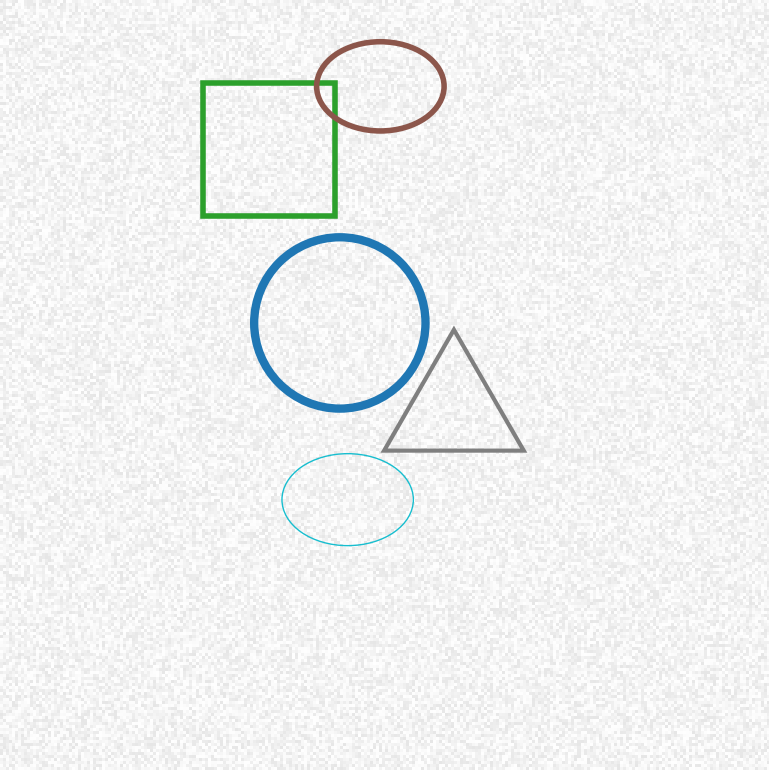[{"shape": "circle", "thickness": 3, "radius": 0.56, "center": [0.441, 0.581]}, {"shape": "square", "thickness": 2, "radius": 0.43, "center": [0.349, 0.806]}, {"shape": "oval", "thickness": 2, "radius": 0.41, "center": [0.494, 0.888]}, {"shape": "triangle", "thickness": 1.5, "radius": 0.52, "center": [0.59, 0.467]}, {"shape": "oval", "thickness": 0.5, "radius": 0.43, "center": [0.452, 0.351]}]